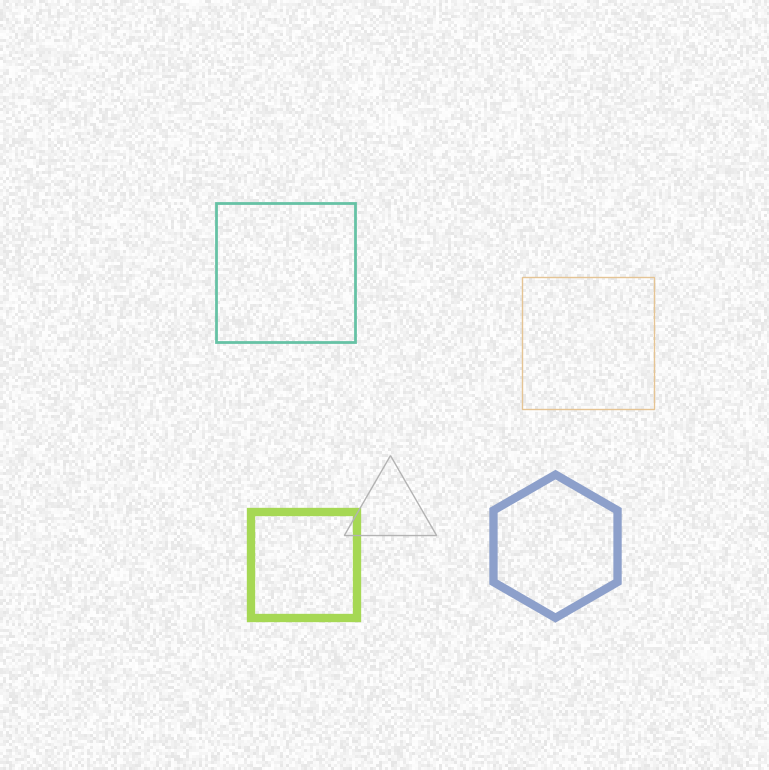[{"shape": "square", "thickness": 1, "radius": 0.45, "center": [0.371, 0.646]}, {"shape": "hexagon", "thickness": 3, "radius": 0.47, "center": [0.721, 0.291]}, {"shape": "square", "thickness": 3, "radius": 0.35, "center": [0.395, 0.266]}, {"shape": "square", "thickness": 0.5, "radius": 0.43, "center": [0.764, 0.555]}, {"shape": "triangle", "thickness": 0.5, "radius": 0.35, "center": [0.507, 0.339]}]